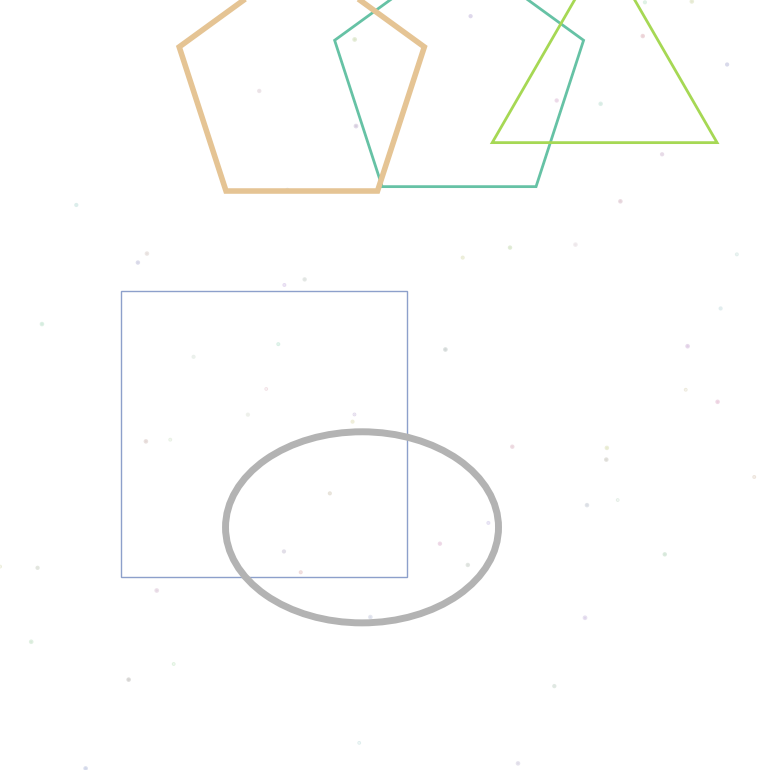[{"shape": "pentagon", "thickness": 1, "radius": 0.85, "center": [0.596, 0.895]}, {"shape": "square", "thickness": 0.5, "radius": 0.93, "center": [0.343, 0.436]}, {"shape": "triangle", "thickness": 1, "radius": 0.84, "center": [0.785, 0.899]}, {"shape": "pentagon", "thickness": 2, "radius": 0.84, "center": [0.392, 0.887]}, {"shape": "oval", "thickness": 2.5, "radius": 0.89, "center": [0.47, 0.315]}]